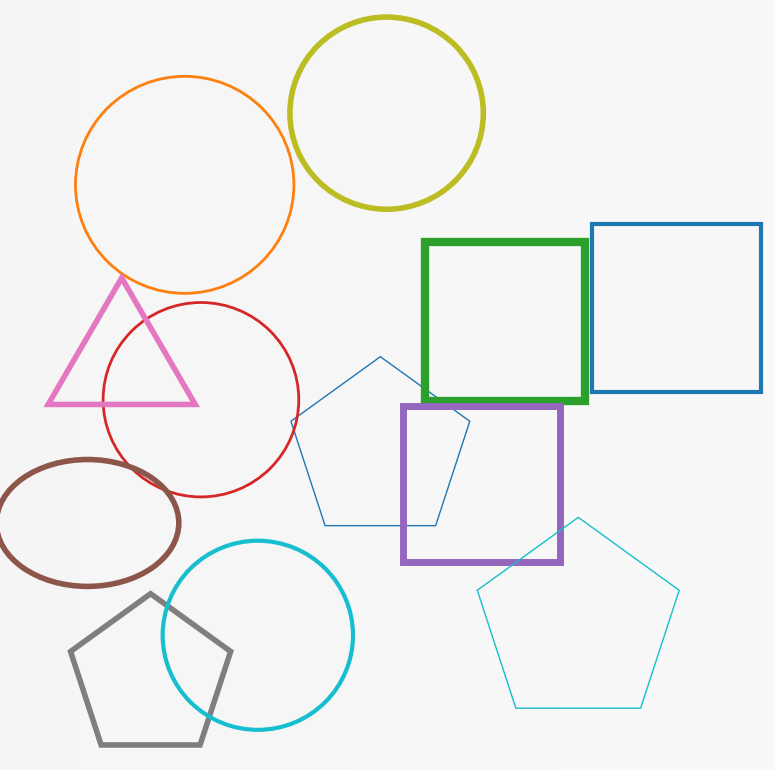[{"shape": "square", "thickness": 1.5, "radius": 0.55, "center": [0.873, 0.6]}, {"shape": "pentagon", "thickness": 0.5, "radius": 0.61, "center": [0.491, 0.415]}, {"shape": "circle", "thickness": 1, "radius": 0.7, "center": [0.238, 0.76]}, {"shape": "square", "thickness": 3, "radius": 0.52, "center": [0.651, 0.583]}, {"shape": "circle", "thickness": 1, "radius": 0.63, "center": [0.259, 0.481]}, {"shape": "square", "thickness": 2.5, "radius": 0.51, "center": [0.621, 0.371]}, {"shape": "oval", "thickness": 2, "radius": 0.59, "center": [0.113, 0.321]}, {"shape": "triangle", "thickness": 2, "radius": 0.55, "center": [0.157, 0.53]}, {"shape": "pentagon", "thickness": 2, "radius": 0.54, "center": [0.194, 0.12]}, {"shape": "circle", "thickness": 2, "radius": 0.62, "center": [0.499, 0.853]}, {"shape": "circle", "thickness": 1.5, "radius": 0.61, "center": [0.333, 0.175]}, {"shape": "pentagon", "thickness": 0.5, "radius": 0.68, "center": [0.746, 0.191]}]